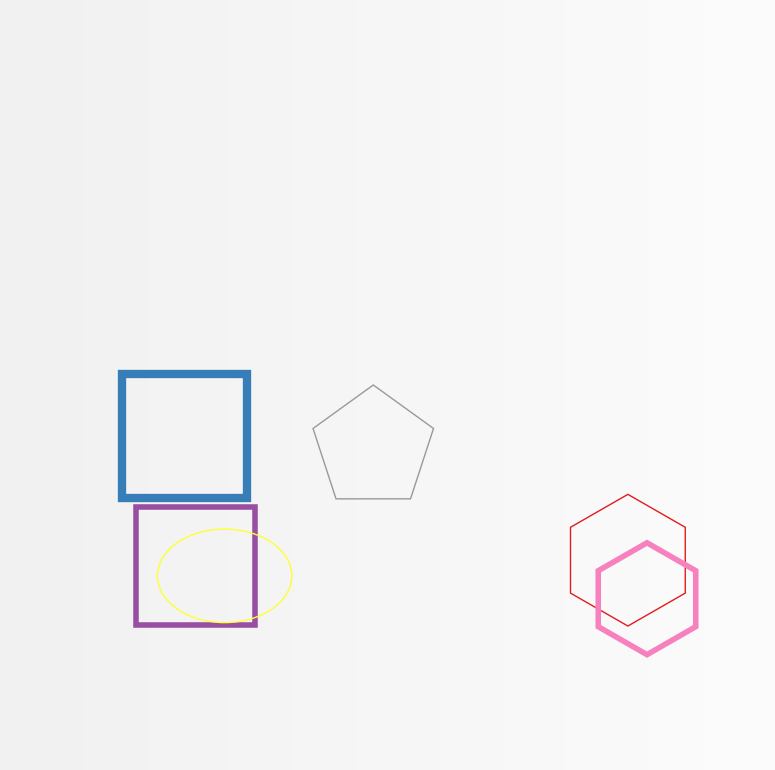[{"shape": "hexagon", "thickness": 0.5, "radius": 0.43, "center": [0.81, 0.272]}, {"shape": "square", "thickness": 3, "radius": 0.4, "center": [0.238, 0.434]}, {"shape": "square", "thickness": 2, "radius": 0.38, "center": [0.252, 0.265]}, {"shape": "oval", "thickness": 0.5, "radius": 0.43, "center": [0.29, 0.252]}, {"shape": "hexagon", "thickness": 2, "radius": 0.36, "center": [0.835, 0.222]}, {"shape": "pentagon", "thickness": 0.5, "radius": 0.41, "center": [0.482, 0.418]}]